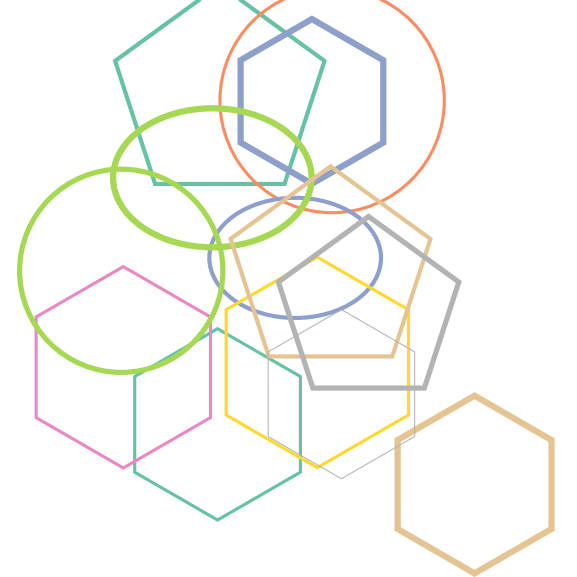[{"shape": "pentagon", "thickness": 2, "radius": 0.95, "center": [0.381, 0.835]}, {"shape": "hexagon", "thickness": 1.5, "radius": 0.83, "center": [0.377, 0.264]}, {"shape": "circle", "thickness": 1.5, "radius": 0.97, "center": [0.575, 0.825]}, {"shape": "hexagon", "thickness": 3, "radius": 0.71, "center": [0.54, 0.824]}, {"shape": "oval", "thickness": 2, "radius": 0.74, "center": [0.511, 0.553]}, {"shape": "hexagon", "thickness": 1.5, "radius": 0.87, "center": [0.213, 0.363]}, {"shape": "circle", "thickness": 2.5, "radius": 0.88, "center": [0.21, 0.53]}, {"shape": "oval", "thickness": 3, "radius": 0.86, "center": [0.368, 0.691]}, {"shape": "hexagon", "thickness": 1.5, "radius": 0.91, "center": [0.549, 0.372]}, {"shape": "hexagon", "thickness": 3, "radius": 0.77, "center": [0.822, 0.16]}, {"shape": "pentagon", "thickness": 2, "radius": 0.91, "center": [0.572, 0.529]}, {"shape": "hexagon", "thickness": 0.5, "radius": 0.73, "center": [0.591, 0.317]}, {"shape": "pentagon", "thickness": 2.5, "radius": 0.82, "center": [0.638, 0.46]}]